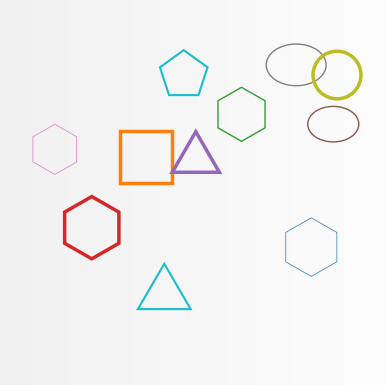[{"shape": "hexagon", "thickness": 0.5, "radius": 0.38, "center": [0.803, 0.358]}, {"shape": "square", "thickness": 2.5, "radius": 0.33, "center": [0.376, 0.592]}, {"shape": "hexagon", "thickness": 1, "radius": 0.35, "center": [0.623, 0.703]}, {"shape": "hexagon", "thickness": 2.5, "radius": 0.4, "center": [0.237, 0.409]}, {"shape": "triangle", "thickness": 2.5, "radius": 0.35, "center": [0.505, 0.588]}, {"shape": "oval", "thickness": 1, "radius": 0.33, "center": [0.86, 0.678]}, {"shape": "hexagon", "thickness": 0.5, "radius": 0.33, "center": [0.141, 0.612]}, {"shape": "oval", "thickness": 1, "radius": 0.39, "center": [0.764, 0.831]}, {"shape": "circle", "thickness": 2.5, "radius": 0.31, "center": [0.87, 0.805]}, {"shape": "triangle", "thickness": 1.5, "radius": 0.39, "center": [0.424, 0.236]}, {"shape": "pentagon", "thickness": 1.5, "radius": 0.32, "center": [0.474, 0.805]}]